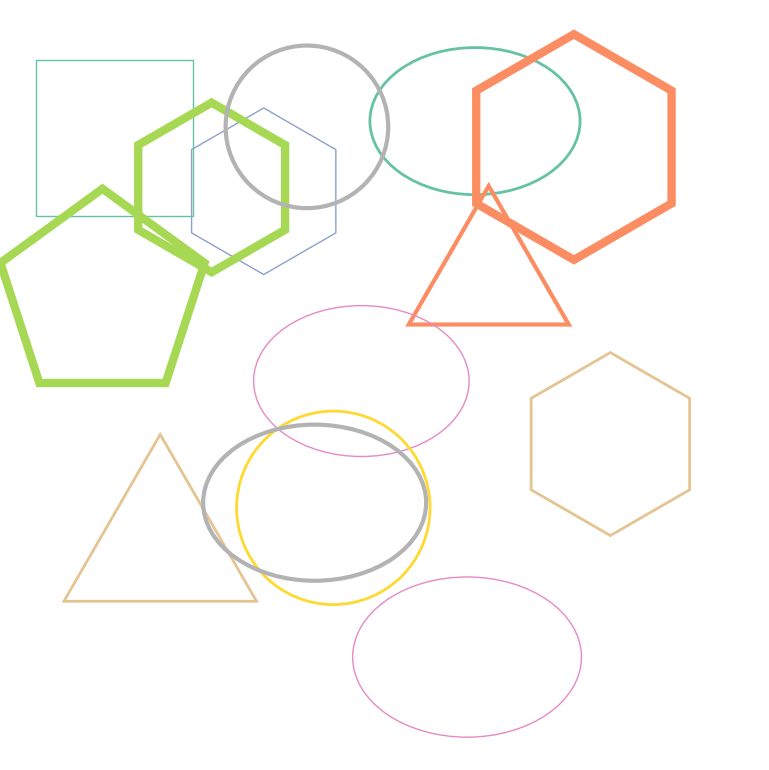[{"shape": "oval", "thickness": 1, "radius": 0.68, "center": [0.617, 0.843]}, {"shape": "square", "thickness": 0.5, "radius": 0.51, "center": [0.149, 0.821]}, {"shape": "hexagon", "thickness": 3, "radius": 0.73, "center": [0.745, 0.809]}, {"shape": "triangle", "thickness": 1.5, "radius": 0.6, "center": [0.635, 0.639]}, {"shape": "hexagon", "thickness": 0.5, "radius": 0.54, "center": [0.342, 0.752]}, {"shape": "oval", "thickness": 0.5, "radius": 0.7, "center": [0.469, 0.505]}, {"shape": "oval", "thickness": 0.5, "radius": 0.74, "center": [0.607, 0.147]}, {"shape": "pentagon", "thickness": 3, "radius": 0.7, "center": [0.133, 0.615]}, {"shape": "hexagon", "thickness": 3, "radius": 0.55, "center": [0.275, 0.757]}, {"shape": "circle", "thickness": 1, "radius": 0.63, "center": [0.433, 0.34]}, {"shape": "hexagon", "thickness": 1, "radius": 0.59, "center": [0.793, 0.423]}, {"shape": "triangle", "thickness": 1, "radius": 0.72, "center": [0.208, 0.291]}, {"shape": "oval", "thickness": 1.5, "radius": 0.72, "center": [0.409, 0.347]}, {"shape": "circle", "thickness": 1.5, "radius": 0.53, "center": [0.399, 0.835]}]